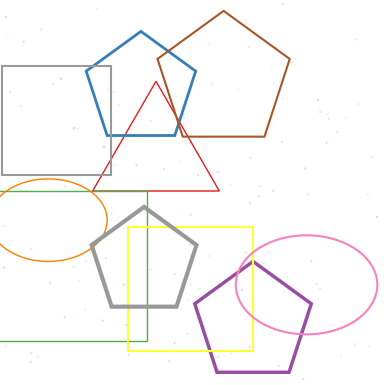[{"shape": "triangle", "thickness": 1, "radius": 0.95, "center": [0.405, 0.599]}, {"shape": "pentagon", "thickness": 2, "radius": 0.75, "center": [0.366, 0.769]}, {"shape": "square", "thickness": 1, "radius": 0.98, "center": [0.187, 0.309]}, {"shape": "pentagon", "thickness": 2.5, "radius": 0.8, "center": [0.657, 0.162]}, {"shape": "oval", "thickness": 1, "radius": 0.77, "center": [0.125, 0.428]}, {"shape": "square", "thickness": 1.5, "radius": 0.81, "center": [0.494, 0.25]}, {"shape": "pentagon", "thickness": 1.5, "radius": 0.9, "center": [0.581, 0.791]}, {"shape": "oval", "thickness": 1.5, "radius": 0.92, "center": [0.796, 0.26]}, {"shape": "square", "thickness": 1.5, "radius": 0.71, "center": [0.146, 0.686]}, {"shape": "pentagon", "thickness": 3, "radius": 0.72, "center": [0.374, 0.319]}]